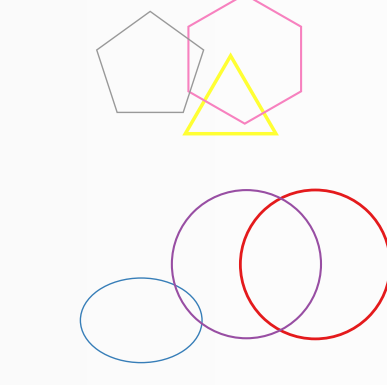[{"shape": "circle", "thickness": 2, "radius": 0.97, "center": [0.814, 0.313]}, {"shape": "oval", "thickness": 1, "radius": 0.78, "center": [0.364, 0.168]}, {"shape": "circle", "thickness": 1.5, "radius": 0.96, "center": [0.636, 0.314]}, {"shape": "triangle", "thickness": 2.5, "radius": 0.67, "center": [0.595, 0.72]}, {"shape": "hexagon", "thickness": 1.5, "radius": 0.84, "center": [0.632, 0.847]}, {"shape": "pentagon", "thickness": 1, "radius": 0.73, "center": [0.388, 0.825]}]